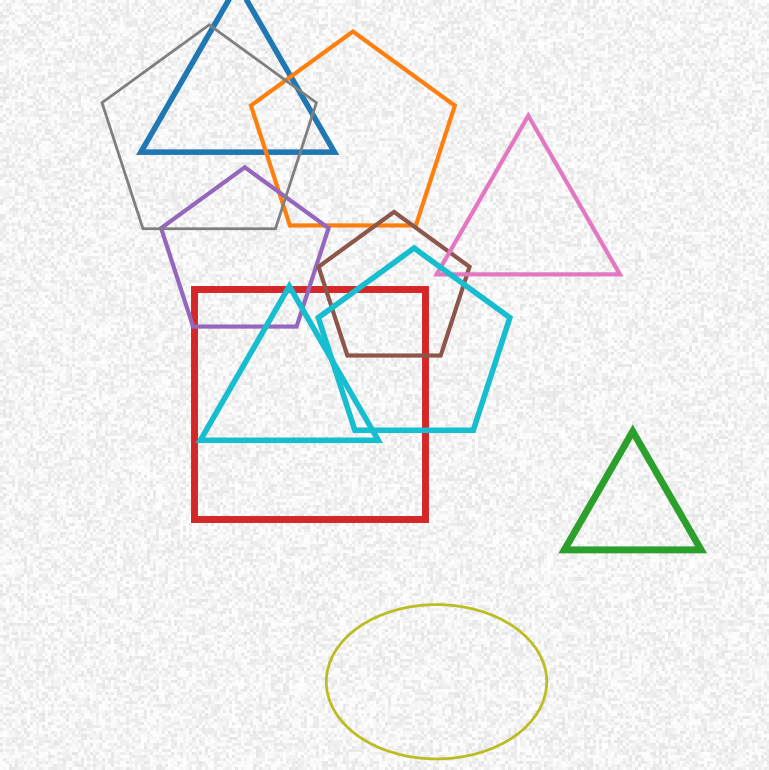[{"shape": "triangle", "thickness": 2, "radius": 0.73, "center": [0.309, 0.875]}, {"shape": "pentagon", "thickness": 1.5, "radius": 0.7, "center": [0.458, 0.82]}, {"shape": "triangle", "thickness": 2.5, "radius": 0.51, "center": [0.822, 0.337]}, {"shape": "square", "thickness": 2.5, "radius": 0.75, "center": [0.402, 0.475]}, {"shape": "pentagon", "thickness": 1.5, "radius": 0.57, "center": [0.318, 0.668]}, {"shape": "pentagon", "thickness": 1.5, "radius": 0.52, "center": [0.512, 0.622]}, {"shape": "triangle", "thickness": 1.5, "radius": 0.69, "center": [0.686, 0.712]}, {"shape": "pentagon", "thickness": 1, "radius": 0.73, "center": [0.272, 0.821]}, {"shape": "oval", "thickness": 1, "radius": 0.72, "center": [0.567, 0.115]}, {"shape": "pentagon", "thickness": 2, "radius": 0.65, "center": [0.538, 0.547]}, {"shape": "triangle", "thickness": 2, "radius": 0.67, "center": [0.376, 0.495]}]